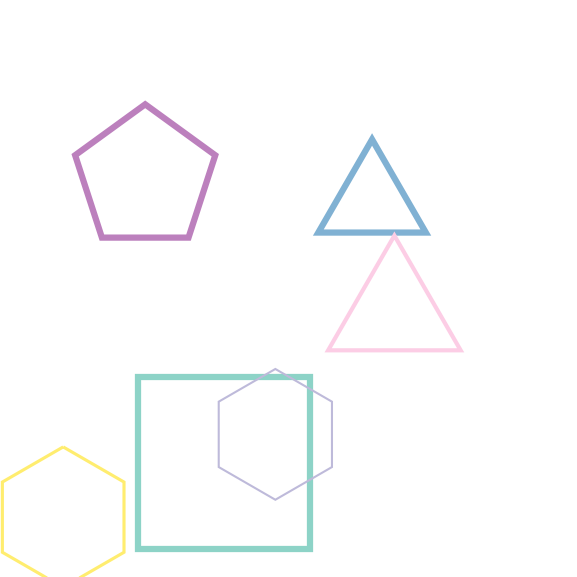[{"shape": "square", "thickness": 3, "radius": 0.74, "center": [0.387, 0.198]}, {"shape": "hexagon", "thickness": 1, "radius": 0.57, "center": [0.477, 0.247]}, {"shape": "triangle", "thickness": 3, "radius": 0.54, "center": [0.644, 0.65]}, {"shape": "triangle", "thickness": 2, "radius": 0.66, "center": [0.683, 0.459]}, {"shape": "pentagon", "thickness": 3, "radius": 0.64, "center": [0.251, 0.691]}, {"shape": "hexagon", "thickness": 1.5, "radius": 0.61, "center": [0.109, 0.104]}]